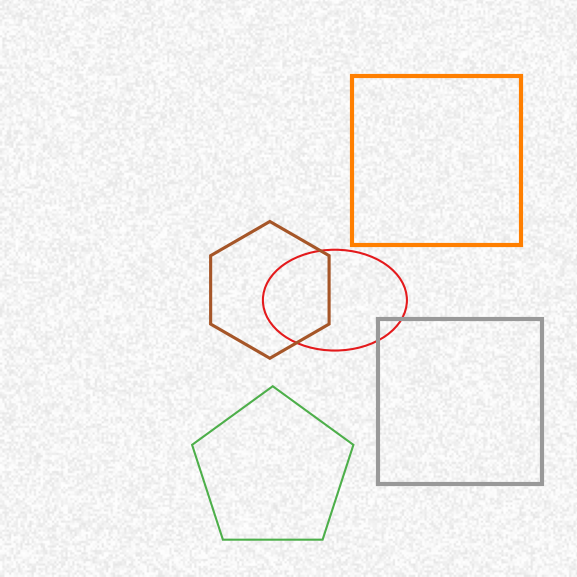[{"shape": "oval", "thickness": 1, "radius": 0.62, "center": [0.58, 0.479]}, {"shape": "pentagon", "thickness": 1, "radius": 0.73, "center": [0.472, 0.183]}, {"shape": "square", "thickness": 2, "radius": 0.73, "center": [0.757, 0.721]}, {"shape": "hexagon", "thickness": 1.5, "radius": 0.59, "center": [0.467, 0.497]}, {"shape": "square", "thickness": 2, "radius": 0.71, "center": [0.797, 0.304]}]